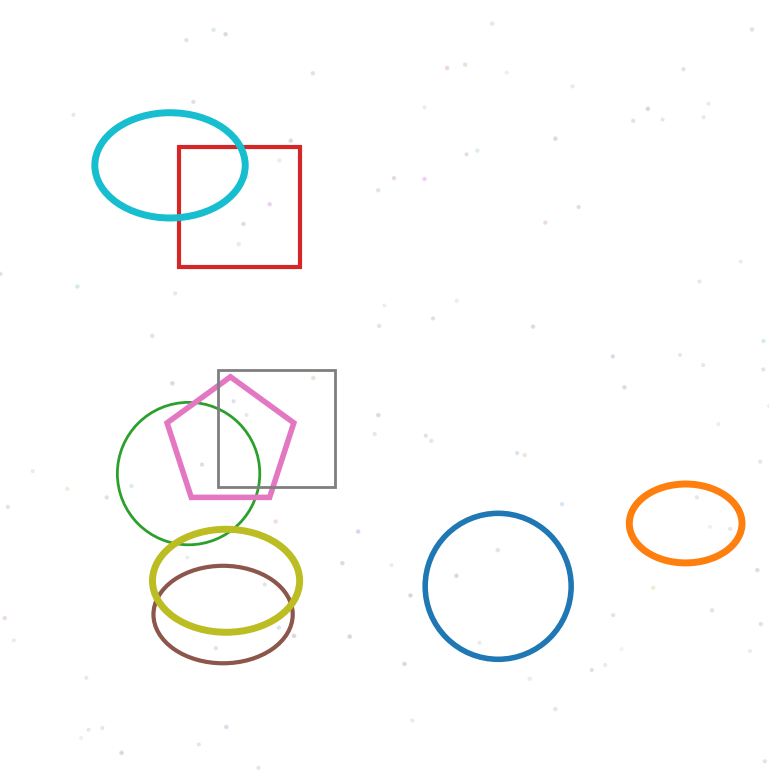[{"shape": "circle", "thickness": 2, "radius": 0.47, "center": [0.647, 0.239]}, {"shape": "oval", "thickness": 2.5, "radius": 0.37, "center": [0.89, 0.32]}, {"shape": "circle", "thickness": 1, "radius": 0.46, "center": [0.245, 0.385]}, {"shape": "square", "thickness": 1.5, "radius": 0.39, "center": [0.311, 0.731]}, {"shape": "oval", "thickness": 1.5, "radius": 0.45, "center": [0.29, 0.202]}, {"shape": "pentagon", "thickness": 2, "radius": 0.43, "center": [0.299, 0.424]}, {"shape": "square", "thickness": 1, "radius": 0.38, "center": [0.359, 0.443]}, {"shape": "oval", "thickness": 2.5, "radius": 0.48, "center": [0.294, 0.246]}, {"shape": "oval", "thickness": 2.5, "radius": 0.49, "center": [0.221, 0.785]}]